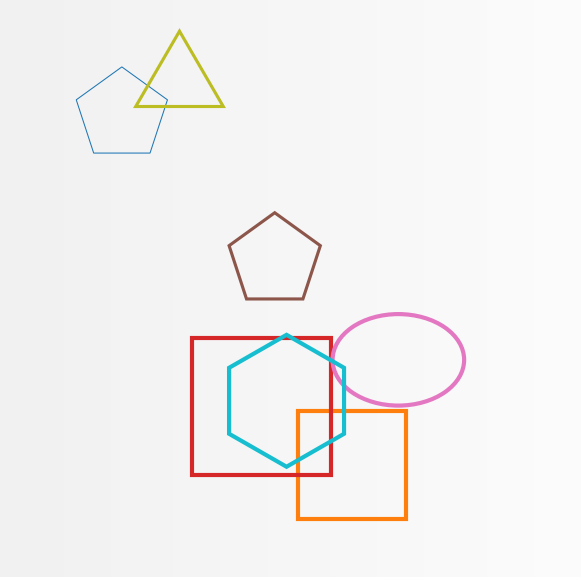[{"shape": "pentagon", "thickness": 0.5, "radius": 0.41, "center": [0.21, 0.801]}, {"shape": "square", "thickness": 2, "radius": 0.47, "center": [0.606, 0.194]}, {"shape": "square", "thickness": 2, "radius": 0.59, "center": [0.45, 0.295]}, {"shape": "pentagon", "thickness": 1.5, "radius": 0.41, "center": [0.473, 0.548]}, {"shape": "oval", "thickness": 2, "radius": 0.57, "center": [0.685, 0.376]}, {"shape": "triangle", "thickness": 1.5, "radius": 0.43, "center": [0.309, 0.858]}, {"shape": "hexagon", "thickness": 2, "radius": 0.57, "center": [0.493, 0.305]}]